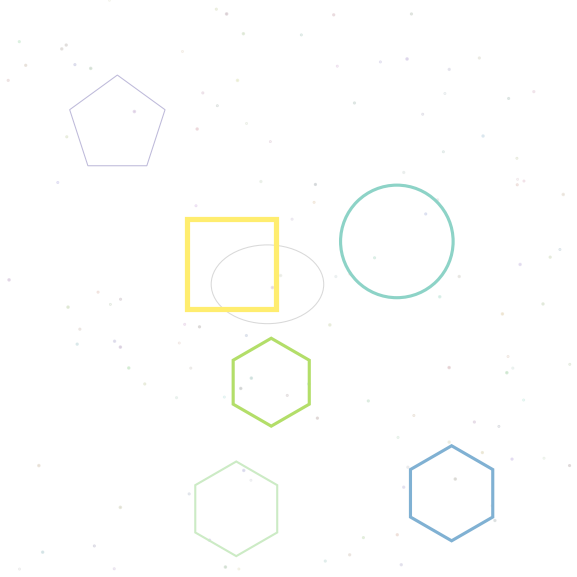[{"shape": "circle", "thickness": 1.5, "radius": 0.49, "center": [0.687, 0.581]}, {"shape": "pentagon", "thickness": 0.5, "radius": 0.43, "center": [0.203, 0.782]}, {"shape": "hexagon", "thickness": 1.5, "radius": 0.41, "center": [0.782, 0.145]}, {"shape": "hexagon", "thickness": 1.5, "radius": 0.38, "center": [0.47, 0.337]}, {"shape": "oval", "thickness": 0.5, "radius": 0.49, "center": [0.463, 0.507]}, {"shape": "hexagon", "thickness": 1, "radius": 0.41, "center": [0.409, 0.118]}, {"shape": "square", "thickness": 2.5, "radius": 0.39, "center": [0.401, 0.543]}]